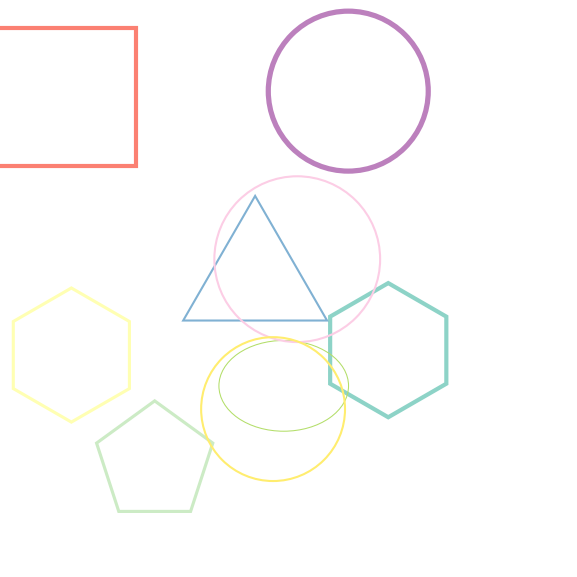[{"shape": "hexagon", "thickness": 2, "radius": 0.58, "center": [0.672, 0.393]}, {"shape": "hexagon", "thickness": 1.5, "radius": 0.58, "center": [0.124, 0.384]}, {"shape": "square", "thickness": 2, "radius": 0.6, "center": [0.116, 0.832]}, {"shape": "triangle", "thickness": 1, "radius": 0.72, "center": [0.442, 0.516]}, {"shape": "oval", "thickness": 0.5, "radius": 0.56, "center": [0.491, 0.331]}, {"shape": "circle", "thickness": 1, "radius": 0.72, "center": [0.515, 0.55]}, {"shape": "circle", "thickness": 2.5, "radius": 0.69, "center": [0.603, 0.841]}, {"shape": "pentagon", "thickness": 1.5, "radius": 0.53, "center": [0.268, 0.199]}, {"shape": "circle", "thickness": 1, "radius": 0.62, "center": [0.473, 0.291]}]